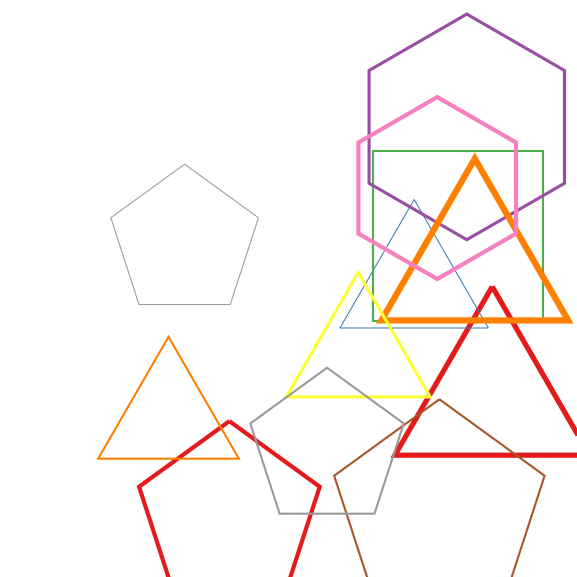[{"shape": "triangle", "thickness": 2.5, "radius": 0.97, "center": [0.852, 0.308]}, {"shape": "pentagon", "thickness": 2, "radius": 0.82, "center": [0.397, 0.105]}, {"shape": "triangle", "thickness": 0.5, "radius": 0.74, "center": [0.717, 0.505]}, {"shape": "square", "thickness": 1, "radius": 0.74, "center": [0.792, 0.59]}, {"shape": "hexagon", "thickness": 1.5, "radius": 0.98, "center": [0.808, 0.779]}, {"shape": "triangle", "thickness": 1, "radius": 0.7, "center": [0.292, 0.275]}, {"shape": "triangle", "thickness": 3, "radius": 0.93, "center": [0.822, 0.538]}, {"shape": "triangle", "thickness": 1.5, "radius": 0.72, "center": [0.62, 0.384]}, {"shape": "pentagon", "thickness": 1, "radius": 0.96, "center": [0.761, 0.116]}, {"shape": "hexagon", "thickness": 2, "radius": 0.79, "center": [0.757, 0.674]}, {"shape": "pentagon", "thickness": 1, "radius": 0.7, "center": [0.566, 0.223]}, {"shape": "pentagon", "thickness": 0.5, "radius": 0.67, "center": [0.32, 0.58]}]